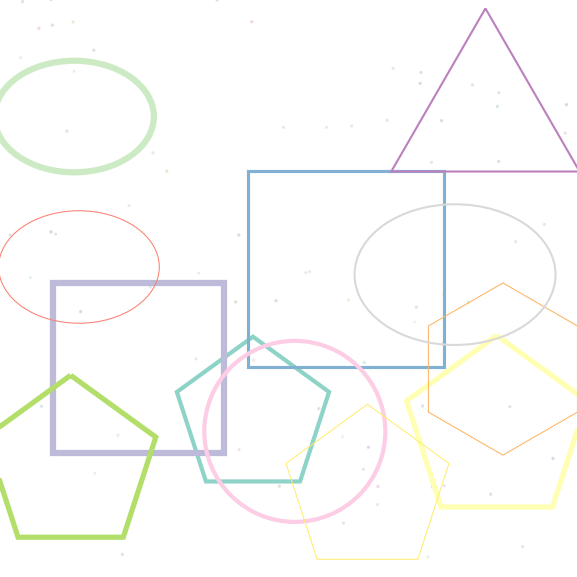[{"shape": "pentagon", "thickness": 2, "radius": 0.69, "center": [0.438, 0.278]}, {"shape": "pentagon", "thickness": 2.5, "radius": 0.82, "center": [0.86, 0.254]}, {"shape": "square", "thickness": 3, "radius": 0.74, "center": [0.239, 0.362]}, {"shape": "oval", "thickness": 0.5, "radius": 0.7, "center": [0.137, 0.537]}, {"shape": "square", "thickness": 1.5, "radius": 0.85, "center": [0.6, 0.533]}, {"shape": "hexagon", "thickness": 0.5, "radius": 0.75, "center": [0.871, 0.36]}, {"shape": "pentagon", "thickness": 2.5, "radius": 0.78, "center": [0.122, 0.194]}, {"shape": "circle", "thickness": 2, "radius": 0.78, "center": [0.511, 0.252]}, {"shape": "oval", "thickness": 1, "radius": 0.87, "center": [0.788, 0.524]}, {"shape": "triangle", "thickness": 1, "radius": 0.94, "center": [0.841, 0.796]}, {"shape": "oval", "thickness": 3, "radius": 0.69, "center": [0.128, 0.797]}, {"shape": "pentagon", "thickness": 0.5, "radius": 0.74, "center": [0.636, 0.151]}]